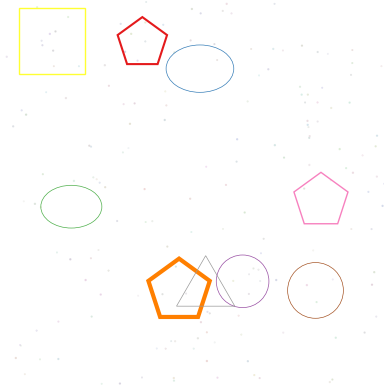[{"shape": "pentagon", "thickness": 1.5, "radius": 0.34, "center": [0.37, 0.888]}, {"shape": "oval", "thickness": 0.5, "radius": 0.44, "center": [0.519, 0.822]}, {"shape": "oval", "thickness": 0.5, "radius": 0.4, "center": [0.185, 0.463]}, {"shape": "circle", "thickness": 0.5, "radius": 0.34, "center": [0.63, 0.269]}, {"shape": "pentagon", "thickness": 3, "radius": 0.42, "center": [0.465, 0.244]}, {"shape": "square", "thickness": 1, "radius": 0.43, "center": [0.135, 0.894]}, {"shape": "circle", "thickness": 0.5, "radius": 0.36, "center": [0.819, 0.246]}, {"shape": "pentagon", "thickness": 1, "radius": 0.37, "center": [0.834, 0.479]}, {"shape": "triangle", "thickness": 0.5, "radius": 0.44, "center": [0.534, 0.248]}]